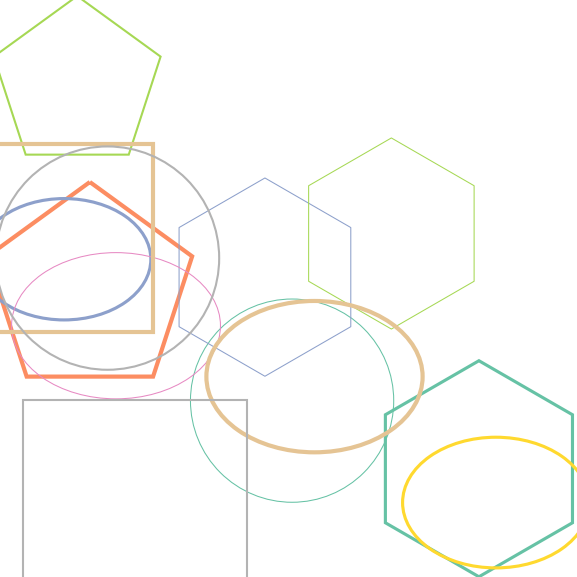[{"shape": "hexagon", "thickness": 1.5, "radius": 0.94, "center": [0.829, 0.187]}, {"shape": "circle", "thickness": 0.5, "radius": 0.88, "center": [0.506, 0.305]}, {"shape": "pentagon", "thickness": 2, "radius": 0.93, "center": [0.156, 0.498]}, {"shape": "hexagon", "thickness": 0.5, "radius": 0.86, "center": [0.459, 0.519]}, {"shape": "oval", "thickness": 1.5, "radius": 0.75, "center": [0.111, 0.55]}, {"shape": "oval", "thickness": 0.5, "radius": 0.9, "center": [0.201, 0.435]}, {"shape": "hexagon", "thickness": 0.5, "radius": 0.83, "center": [0.678, 0.595]}, {"shape": "pentagon", "thickness": 1, "radius": 0.76, "center": [0.134, 0.854]}, {"shape": "oval", "thickness": 1.5, "radius": 0.81, "center": [0.859, 0.129]}, {"shape": "square", "thickness": 2, "radius": 0.81, "center": [0.103, 0.587]}, {"shape": "oval", "thickness": 2, "radius": 0.94, "center": [0.545, 0.347]}, {"shape": "circle", "thickness": 1, "radius": 0.97, "center": [0.186, 0.552]}, {"shape": "square", "thickness": 1, "radius": 0.97, "center": [0.234, 0.113]}]